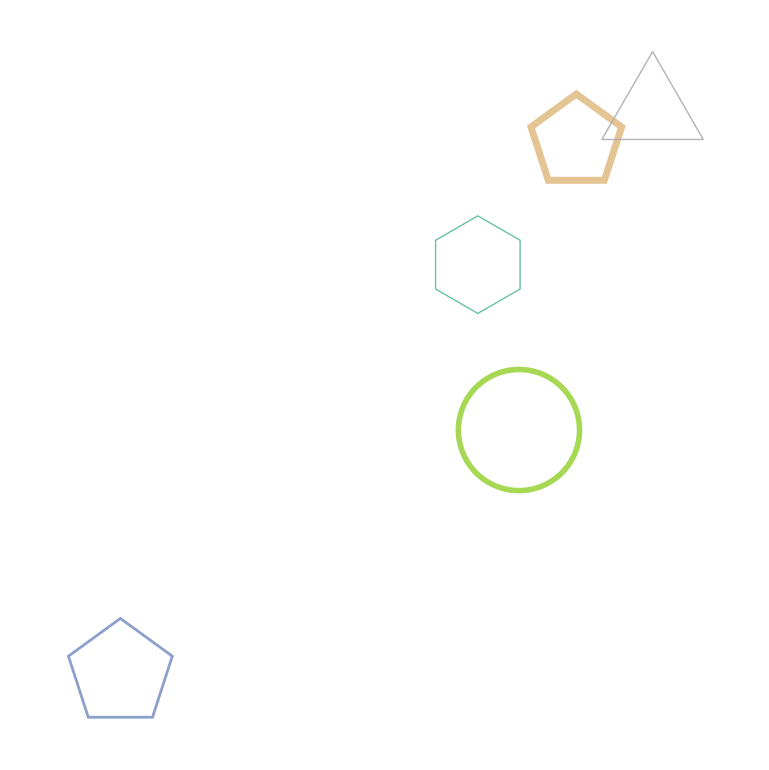[{"shape": "hexagon", "thickness": 0.5, "radius": 0.32, "center": [0.621, 0.656]}, {"shape": "pentagon", "thickness": 1, "radius": 0.35, "center": [0.156, 0.126]}, {"shape": "circle", "thickness": 2, "radius": 0.39, "center": [0.674, 0.441]}, {"shape": "pentagon", "thickness": 2.5, "radius": 0.31, "center": [0.748, 0.816]}, {"shape": "triangle", "thickness": 0.5, "radius": 0.38, "center": [0.848, 0.857]}]